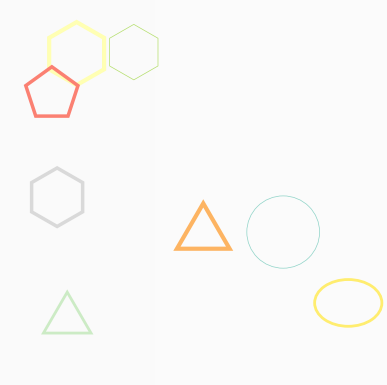[{"shape": "circle", "thickness": 0.5, "radius": 0.47, "center": [0.731, 0.397]}, {"shape": "hexagon", "thickness": 3, "radius": 0.41, "center": [0.198, 0.861]}, {"shape": "pentagon", "thickness": 2.5, "radius": 0.35, "center": [0.134, 0.756]}, {"shape": "triangle", "thickness": 3, "radius": 0.39, "center": [0.525, 0.393]}, {"shape": "hexagon", "thickness": 0.5, "radius": 0.36, "center": [0.345, 0.865]}, {"shape": "hexagon", "thickness": 2.5, "radius": 0.38, "center": [0.147, 0.488]}, {"shape": "triangle", "thickness": 2, "radius": 0.35, "center": [0.173, 0.17]}, {"shape": "oval", "thickness": 2, "radius": 0.43, "center": [0.899, 0.213]}]